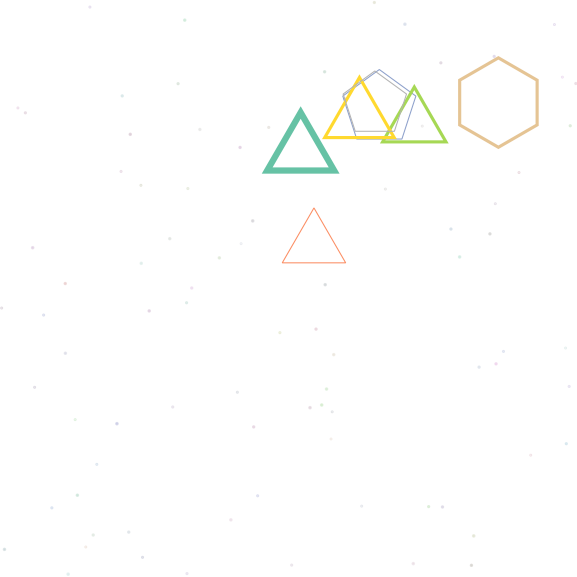[{"shape": "triangle", "thickness": 3, "radius": 0.33, "center": [0.521, 0.737]}, {"shape": "triangle", "thickness": 0.5, "radius": 0.32, "center": [0.544, 0.576]}, {"shape": "pentagon", "thickness": 0.5, "radius": 0.33, "center": [0.657, 0.812]}, {"shape": "triangle", "thickness": 1.5, "radius": 0.32, "center": [0.717, 0.785]}, {"shape": "triangle", "thickness": 1.5, "radius": 0.35, "center": [0.622, 0.796]}, {"shape": "hexagon", "thickness": 1.5, "radius": 0.39, "center": [0.863, 0.822]}, {"shape": "pentagon", "thickness": 0.5, "radius": 0.29, "center": [0.649, 0.818]}]